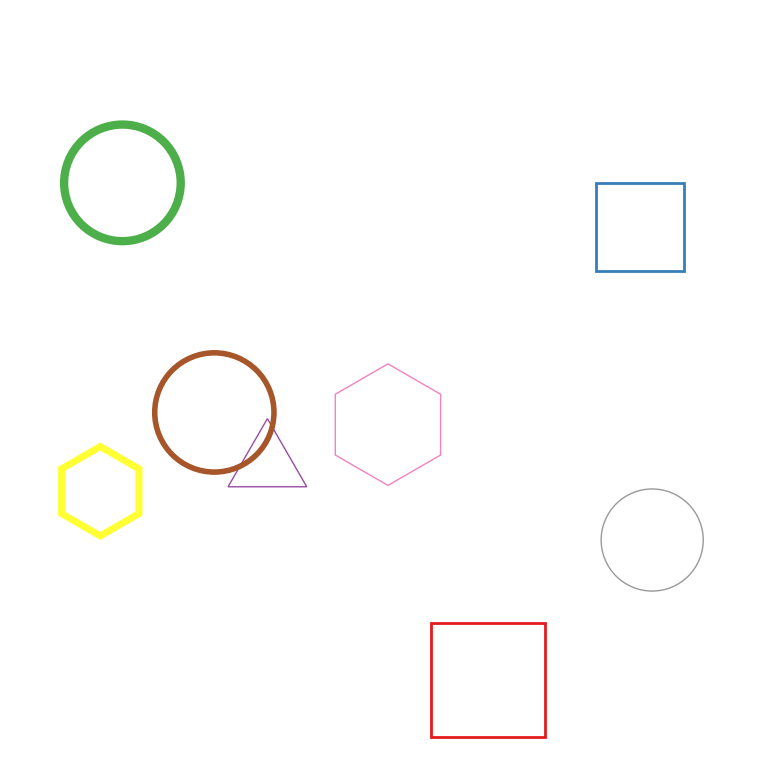[{"shape": "square", "thickness": 1, "radius": 0.37, "center": [0.634, 0.117]}, {"shape": "square", "thickness": 1, "radius": 0.29, "center": [0.831, 0.705]}, {"shape": "circle", "thickness": 3, "radius": 0.38, "center": [0.159, 0.763]}, {"shape": "triangle", "thickness": 0.5, "radius": 0.3, "center": [0.347, 0.397]}, {"shape": "hexagon", "thickness": 2.5, "radius": 0.29, "center": [0.13, 0.362]}, {"shape": "circle", "thickness": 2, "radius": 0.39, "center": [0.278, 0.464]}, {"shape": "hexagon", "thickness": 0.5, "radius": 0.39, "center": [0.504, 0.449]}, {"shape": "circle", "thickness": 0.5, "radius": 0.33, "center": [0.847, 0.299]}]